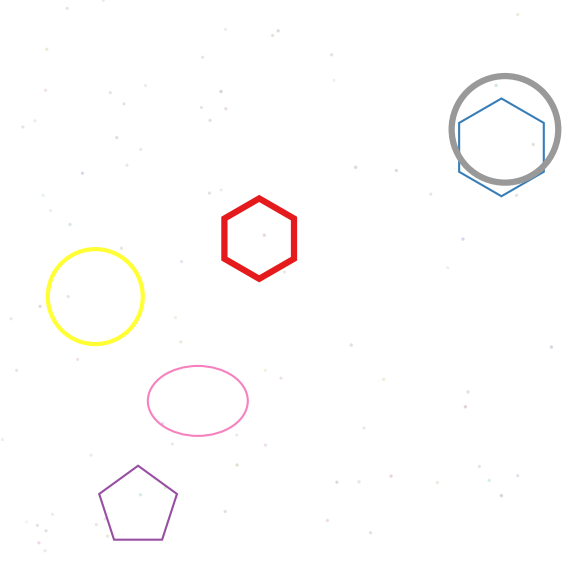[{"shape": "hexagon", "thickness": 3, "radius": 0.35, "center": [0.449, 0.586]}, {"shape": "hexagon", "thickness": 1, "radius": 0.42, "center": [0.868, 0.744]}, {"shape": "pentagon", "thickness": 1, "radius": 0.35, "center": [0.239, 0.122]}, {"shape": "circle", "thickness": 2, "radius": 0.41, "center": [0.165, 0.486]}, {"shape": "oval", "thickness": 1, "radius": 0.43, "center": [0.343, 0.305]}, {"shape": "circle", "thickness": 3, "radius": 0.46, "center": [0.874, 0.775]}]